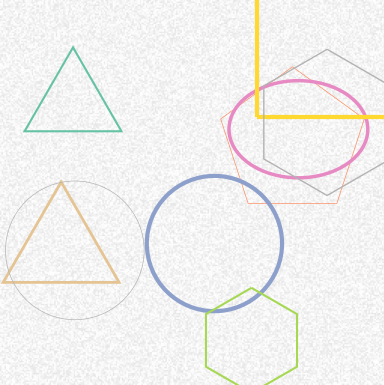[{"shape": "triangle", "thickness": 1.5, "radius": 0.73, "center": [0.19, 0.732]}, {"shape": "pentagon", "thickness": 0.5, "radius": 0.98, "center": [0.76, 0.63]}, {"shape": "circle", "thickness": 3, "radius": 0.88, "center": [0.557, 0.367]}, {"shape": "oval", "thickness": 2.5, "radius": 0.9, "center": [0.775, 0.664]}, {"shape": "hexagon", "thickness": 1.5, "radius": 0.68, "center": [0.653, 0.116]}, {"shape": "square", "thickness": 3, "radius": 0.98, "center": [0.863, 0.892]}, {"shape": "triangle", "thickness": 2, "radius": 0.87, "center": [0.159, 0.353]}, {"shape": "circle", "thickness": 0.5, "radius": 0.9, "center": [0.194, 0.35]}, {"shape": "hexagon", "thickness": 1, "radius": 0.95, "center": [0.85, 0.682]}]